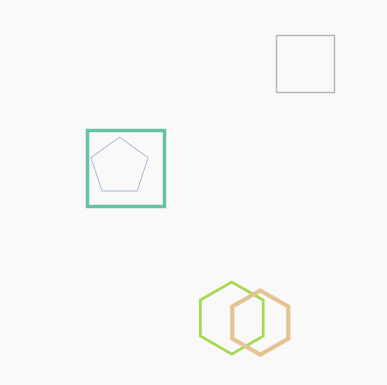[{"shape": "square", "thickness": 2.5, "radius": 0.49, "center": [0.324, 0.563]}, {"shape": "pentagon", "thickness": 0.5, "radius": 0.39, "center": [0.309, 0.566]}, {"shape": "hexagon", "thickness": 2, "radius": 0.47, "center": [0.598, 0.174]}, {"shape": "hexagon", "thickness": 3, "radius": 0.42, "center": [0.672, 0.162]}, {"shape": "square", "thickness": 1, "radius": 0.37, "center": [0.787, 0.835]}]